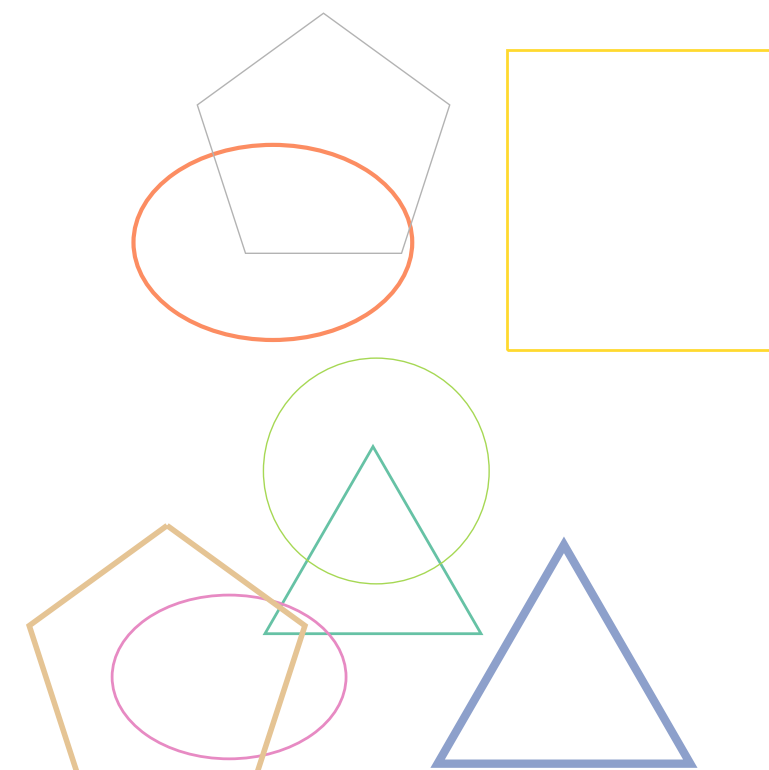[{"shape": "triangle", "thickness": 1, "radius": 0.81, "center": [0.484, 0.258]}, {"shape": "oval", "thickness": 1.5, "radius": 0.91, "center": [0.354, 0.685]}, {"shape": "triangle", "thickness": 3, "radius": 0.95, "center": [0.732, 0.103]}, {"shape": "oval", "thickness": 1, "radius": 0.76, "center": [0.298, 0.121]}, {"shape": "circle", "thickness": 0.5, "radius": 0.73, "center": [0.489, 0.388]}, {"shape": "square", "thickness": 1, "radius": 0.98, "center": [0.854, 0.74]}, {"shape": "pentagon", "thickness": 2, "radius": 0.94, "center": [0.217, 0.129]}, {"shape": "pentagon", "thickness": 0.5, "radius": 0.86, "center": [0.42, 0.81]}]